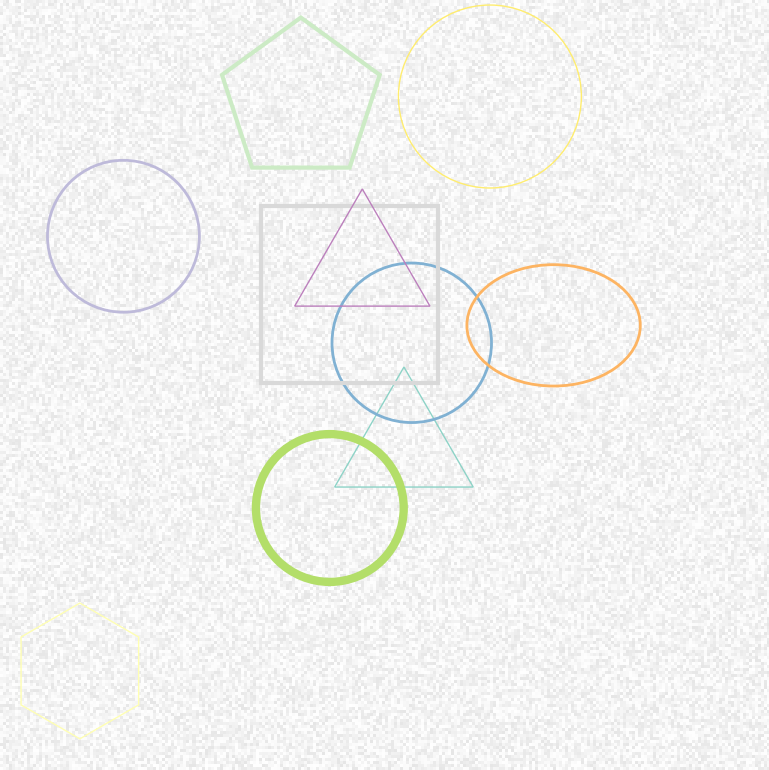[{"shape": "triangle", "thickness": 0.5, "radius": 0.52, "center": [0.525, 0.419]}, {"shape": "hexagon", "thickness": 0.5, "radius": 0.44, "center": [0.104, 0.129]}, {"shape": "circle", "thickness": 1, "radius": 0.49, "center": [0.16, 0.693]}, {"shape": "circle", "thickness": 1, "radius": 0.52, "center": [0.535, 0.555]}, {"shape": "oval", "thickness": 1, "radius": 0.56, "center": [0.719, 0.577]}, {"shape": "circle", "thickness": 3, "radius": 0.48, "center": [0.428, 0.34]}, {"shape": "square", "thickness": 1.5, "radius": 0.57, "center": [0.453, 0.617]}, {"shape": "triangle", "thickness": 0.5, "radius": 0.51, "center": [0.471, 0.653]}, {"shape": "pentagon", "thickness": 1.5, "radius": 0.54, "center": [0.391, 0.869]}, {"shape": "circle", "thickness": 0.5, "radius": 0.59, "center": [0.636, 0.875]}]